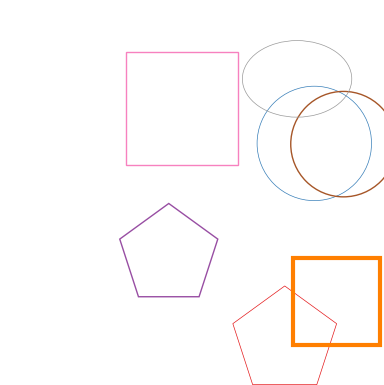[{"shape": "pentagon", "thickness": 0.5, "radius": 0.71, "center": [0.74, 0.116]}, {"shape": "circle", "thickness": 0.5, "radius": 0.74, "center": [0.816, 0.627]}, {"shape": "pentagon", "thickness": 1, "radius": 0.67, "center": [0.438, 0.338]}, {"shape": "square", "thickness": 3, "radius": 0.56, "center": [0.875, 0.216]}, {"shape": "circle", "thickness": 1, "radius": 0.68, "center": [0.892, 0.626]}, {"shape": "square", "thickness": 1, "radius": 0.73, "center": [0.473, 0.718]}, {"shape": "oval", "thickness": 0.5, "radius": 0.71, "center": [0.772, 0.795]}]